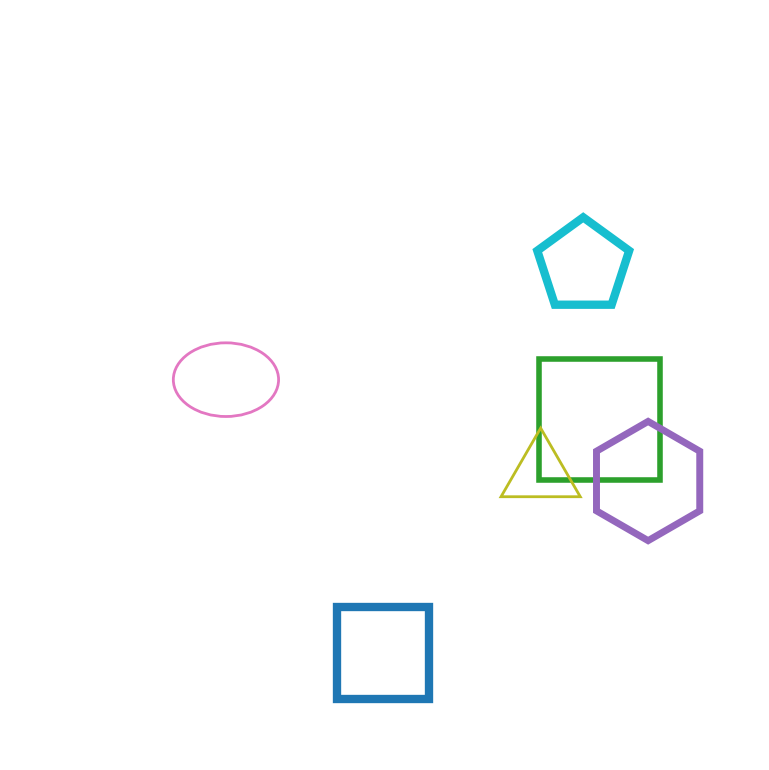[{"shape": "square", "thickness": 3, "radius": 0.3, "center": [0.498, 0.152]}, {"shape": "square", "thickness": 2, "radius": 0.39, "center": [0.778, 0.455]}, {"shape": "hexagon", "thickness": 2.5, "radius": 0.39, "center": [0.842, 0.375]}, {"shape": "oval", "thickness": 1, "radius": 0.34, "center": [0.293, 0.507]}, {"shape": "triangle", "thickness": 1, "radius": 0.3, "center": [0.702, 0.385]}, {"shape": "pentagon", "thickness": 3, "radius": 0.31, "center": [0.757, 0.655]}]